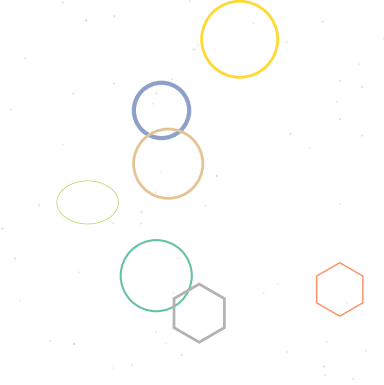[{"shape": "circle", "thickness": 1.5, "radius": 0.46, "center": [0.406, 0.284]}, {"shape": "hexagon", "thickness": 1, "radius": 0.35, "center": [0.882, 0.248]}, {"shape": "circle", "thickness": 3, "radius": 0.36, "center": [0.42, 0.713]}, {"shape": "oval", "thickness": 0.5, "radius": 0.4, "center": [0.228, 0.474]}, {"shape": "circle", "thickness": 2, "radius": 0.49, "center": [0.623, 0.898]}, {"shape": "circle", "thickness": 2, "radius": 0.45, "center": [0.437, 0.575]}, {"shape": "hexagon", "thickness": 2, "radius": 0.38, "center": [0.517, 0.187]}]